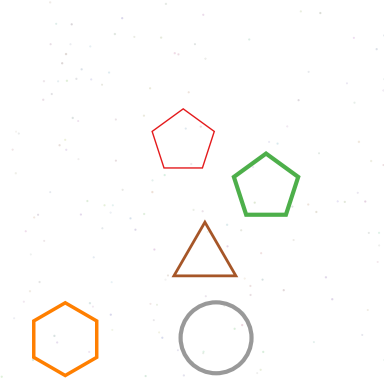[{"shape": "pentagon", "thickness": 1, "radius": 0.42, "center": [0.476, 0.632]}, {"shape": "pentagon", "thickness": 3, "radius": 0.44, "center": [0.691, 0.513]}, {"shape": "hexagon", "thickness": 2.5, "radius": 0.47, "center": [0.169, 0.119]}, {"shape": "triangle", "thickness": 2, "radius": 0.46, "center": [0.532, 0.33]}, {"shape": "circle", "thickness": 3, "radius": 0.46, "center": [0.561, 0.123]}]